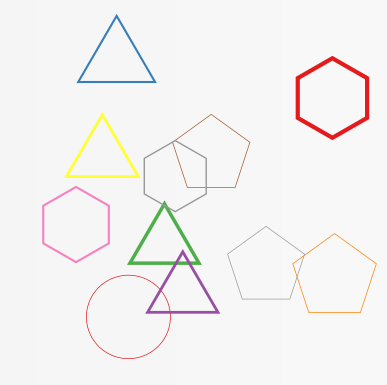[{"shape": "circle", "thickness": 0.5, "radius": 0.54, "center": [0.331, 0.177]}, {"shape": "hexagon", "thickness": 3, "radius": 0.52, "center": [0.858, 0.745]}, {"shape": "triangle", "thickness": 1.5, "radius": 0.57, "center": [0.301, 0.844]}, {"shape": "triangle", "thickness": 2.5, "radius": 0.51, "center": [0.424, 0.368]}, {"shape": "triangle", "thickness": 2, "radius": 0.52, "center": [0.472, 0.241]}, {"shape": "pentagon", "thickness": 0.5, "radius": 0.57, "center": [0.863, 0.28]}, {"shape": "triangle", "thickness": 2, "radius": 0.54, "center": [0.264, 0.595]}, {"shape": "pentagon", "thickness": 0.5, "radius": 0.52, "center": [0.545, 0.598]}, {"shape": "hexagon", "thickness": 1.5, "radius": 0.49, "center": [0.196, 0.417]}, {"shape": "hexagon", "thickness": 1, "radius": 0.46, "center": [0.452, 0.543]}, {"shape": "pentagon", "thickness": 0.5, "radius": 0.52, "center": [0.687, 0.308]}]